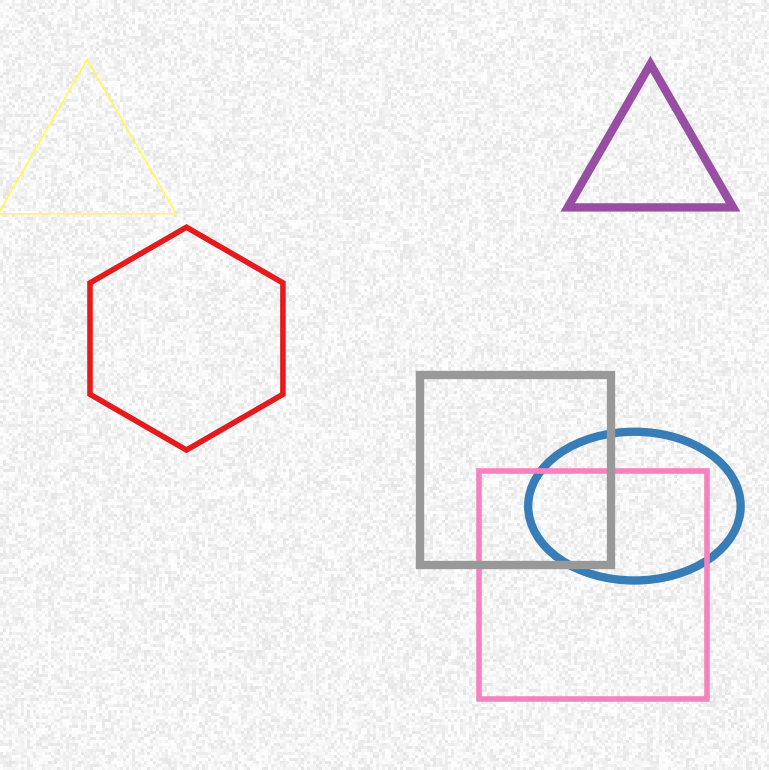[{"shape": "hexagon", "thickness": 2, "radius": 0.72, "center": [0.242, 0.56]}, {"shape": "oval", "thickness": 3, "radius": 0.69, "center": [0.824, 0.343]}, {"shape": "triangle", "thickness": 3, "radius": 0.62, "center": [0.845, 0.793]}, {"shape": "triangle", "thickness": 0.5, "radius": 0.67, "center": [0.113, 0.789]}, {"shape": "square", "thickness": 2, "radius": 0.74, "center": [0.77, 0.241]}, {"shape": "square", "thickness": 3, "radius": 0.62, "center": [0.669, 0.389]}]